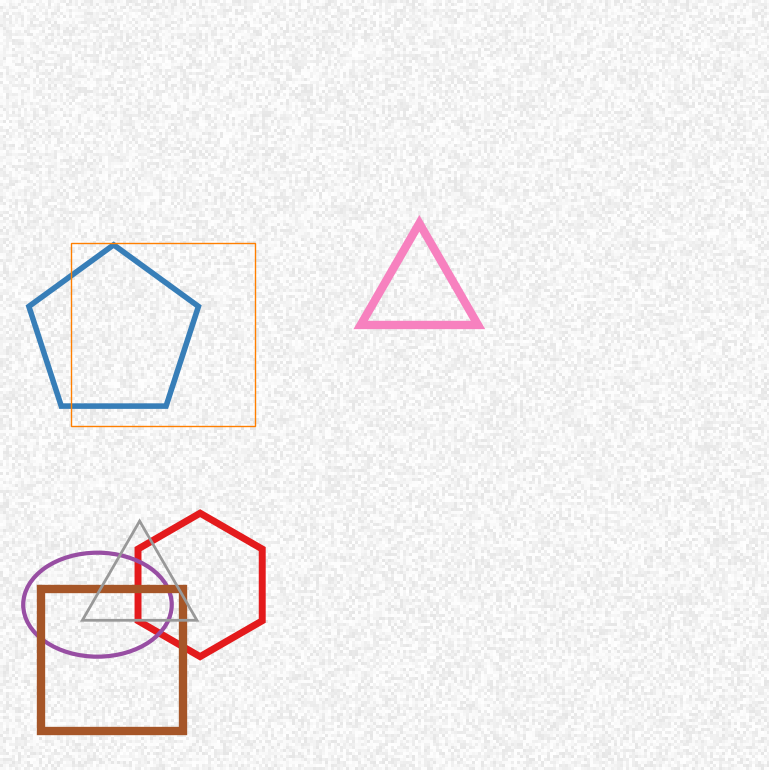[{"shape": "hexagon", "thickness": 2.5, "radius": 0.47, "center": [0.26, 0.24]}, {"shape": "pentagon", "thickness": 2, "radius": 0.58, "center": [0.148, 0.566]}, {"shape": "oval", "thickness": 1.5, "radius": 0.48, "center": [0.127, 0.215]}, {"shape": "square", "thickness": 0.5, "radius": 0.6, "center": [0.211, 0.566]}, {"shape": "square", "thickness": 3, "radius": 0.46, "center": [0.145, 0.143]}, {"shape": "triangle", "thickness": 3, "radius": 0.44, "center": [0.545, 0.622]}, {"shape": "triangle", "thickness": 1, "radius": 0.43, "center": [0.181, 0.237]}]